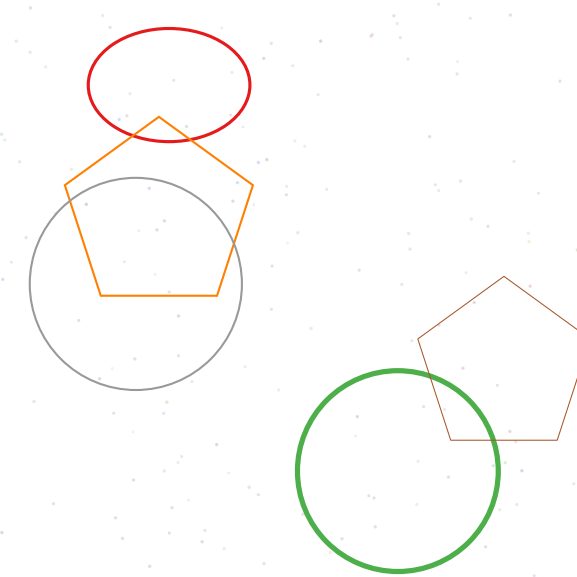[{"shape": "oval", "thickness": 1.5, "radius": 0.7, "center": [0.293, 0.852]}, {"shape": "circle", "thickness": 2.5, "radius": 0.87, "center": [0.689, 0.183]}, {"shape": "pentagon", "thickness": 1, "radius": 0.86, "center": [0.275, 0.626]}, {"shape": "pentagon", "thickness": 0.5, "radius": 0.78, "center": [0.873, 0.364]}, {"shape": "circle", "thickness": 1, "radius": 0.92, "center": [0.235, 0.507]}]